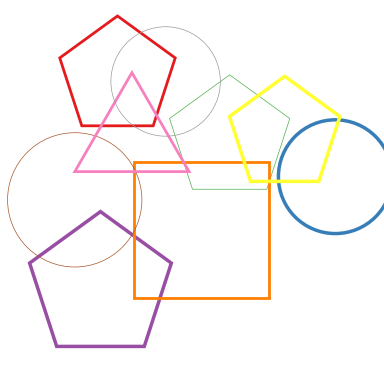[{"shape": "pentagon", "thickness": 2, "radius": 0.79, "center": [0.305, 0.801]}, {"shape": "circle", "thickness": 2.5, "radius": 0.74, "center": [0.871, 0.541]}, {"shape": "pentagon", "thickness": 0.5, "radius": 0.82, "center": [0.596, 0.641]}, {"shape": "pentagon", "thickness": 2.5, "radius": 0.97, "center": [0.261, 0.257]}, {"shape": "square", "thickness": 2, "radius": 0.88, "center": [0.523, 0.402]}, {"shape": "pentagon", "thickness": 2.5, "radius": 0.75, "center": [0.74, 0.651]}, {"shape": "circle", "thickness": 0.5, "radius": 0.87, "center": [0.194, 0.481]}, {"shape": "triangle", "thickness": 2, "radius": 0.86, "center": [0.343, 0.64]}, {"shape": "circle", "thickness": 0.5, "radius": 0.71, "center": [0.43, 0.788]}]